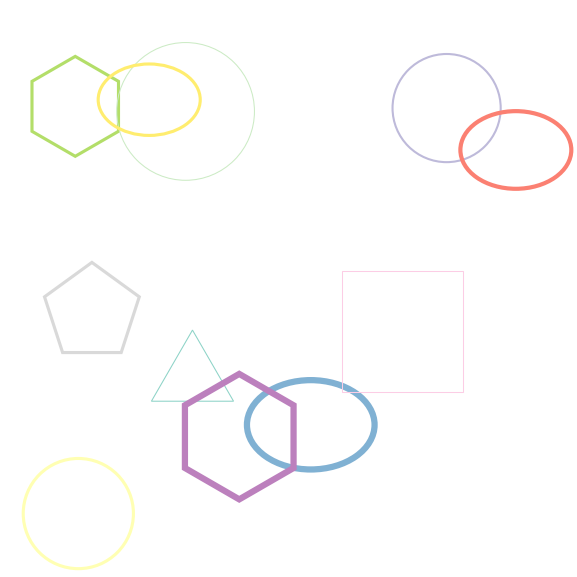[{"shape": "triangle", "thickness": 0.5, "radius": 0.41, "center": [0.333, 0.345]}, {"shape": "circle", "thickness": 1.5, "radius": 0.48, "center": [0.136, 0.11]}, {"shape": "circle", "thickness": 1, "radius": 0.47, "center": [0.773, 0.812]}, {"shape": "oval", "thickness": 2, "radius": 0.48, "center": [0.893, 0.739]}, {"shape": "oval", "thickness": 3, "radius": 0.55, "center": [0.538, 0.264]}, {"shape": "hexagon", "thickness": 1.5, "radius": 0.43, "center": [0.13, 0.815]}, {"shape": "square", "thickness": 0.5, "radius": 0.52, "center": [0.697, 0.426]}, {"shape": "pentagon", "thickness": 1.5, "radius": 0.43, "center": [0.159, 0.458]}, {"shape": "hexagon", "thickness": 3, "radius": 0.54, "center": [0.414, 0.243]}, {"shape": "circle", "thickness": 0.5, "radius": 0.6, "center": [0.321, 0.806]}, {"shape": "oval", "thickness": 1.5, "radius": 0.44, "center": [0.258, 0.826]}]